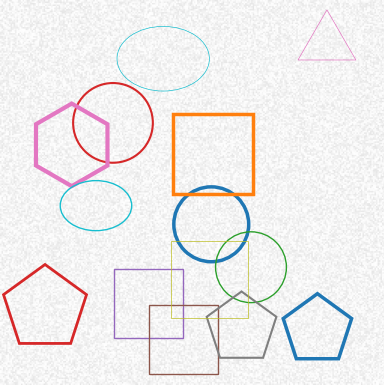[{"shape": "circle", "thickness": 2.5, "radius": 0.49, "center": [0.549, 0.417]}, {"shape": "pentagon", "thickness": 2.5, "radius": 0.47, "center": [0.824, 0.144]}, {"shape": "square", "thickness": 2.5, "radius": 0.52, "center": [0.554, 0.599]}, {"shape": "circle", "thickness": 1, "radius": 0.46, "center": [0.652, 0.306]}, {"shape": "circle", "thickness": 1.5, "radius": 0.52, "center": [0.293, 0.681]}, {"shape": "pentagon", "thickness": 2, "radius": 0.57, "center": [0.117, 0.2]}, {"shape": "square", "thickness": 1, "radius": 0.45, "center": [0.387, 0.212]}, {"shape": "square", "thickness": 1, "radius": 0.45, "center": [0.477, 0.118]}, {"shape": "hexagon", "thickness": 3, "radius": 0.54, "center": [0.186, 0.624]}, {"shape": "triangle", "thickness": 0.5, "radius": 0.43, "center": [0.849, 0.888]}, {"shape": "pentagon", "thickness": 1.5, "radius": 0.48, "center": [0.627, 0.148]}, {"shape": "square", "thickness": 0.5, "radius": 0.5, "center": [0.545, 0.274]}, {"shape": "oval", "thickness": 1, "radius": 0.46, "center": [0.249, 0.466]}, {"shape": "oval", "thickness": 0.5, "radius": 0.6, "center": [0.424, 0.847]}]